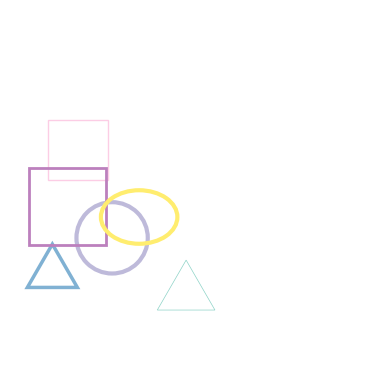[{"shape": "triangle", "thickness": 0.5, "radius": 0.43, "center": [0.483, 0.238]}, {"shape": "circle", "thickness": 3, "radius": 0.46, "center": [0.291, 0.382]}, {"shape": "triangle", "thickness": 2.5, "radius": 0.37, "center": [0.136, 0.291]}, {"shape": "square", "thickness": 1, "radius": 0.39, "center": [0.203, 0.611]}, {"shape": "square", "thickness": 2, "radius": 0.5, "center": [0.175, 0.464]}, {"shape": "oval", "thickness": 3, "radius": 0.5, "center": [0.361, 0.436]}]